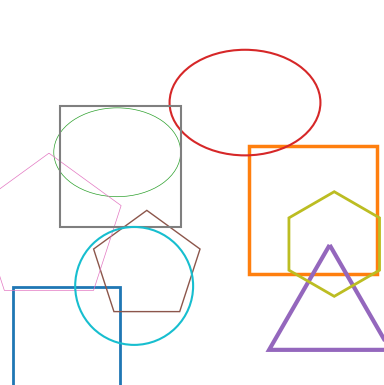[{"shape": "square", "thickness": 2, "radius": 0.69, "center": [0.172, 0.116]}, {"shape": "square", "thickness": 2.5, "radius": 0.83, "center": [0.813, 0.455]}, {"shape": "oval", "thickness": 0.5, "radius": 0.82, "center": [0.304, 0.605]}, {"shape": "oval", "thickness": 1.5, "radius": 0.98, "center": [0.636, 0.734]}, {"shape": "triangle", "thickness": 3, "radius": 0.91, "center": [0.856, 0.182]}, {"shape": "pentagon", "thickness": 1, "radius": 0.73, "center": [0.381, 0.308]}, {"shape": "pentagon", "thickness": 0.5, "radius": 0.99, "center": [0.127, 0.405]}, {"shape": "square", "thickness": 1.5, "radius": 0.78, "center": [0.313, 0.568]}, {"shape": "hexagon", "thickness": 2, "radius": 0.68, "center": [0.868, 0.366]}, {"shape": "circle", "thickness": 1.5, "radius": 0.77, "center": [0.348, 0.257]}]